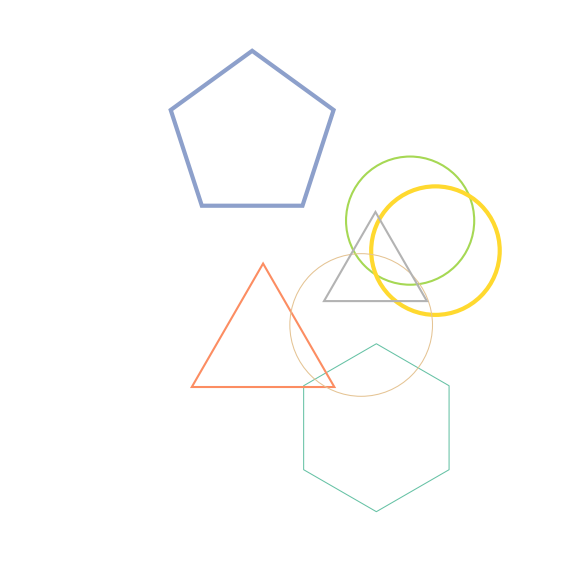[{"shape": "hexagon", "thickness": 0.5, "radius": 0.73, "center": [0.652, 0.259]}, {"shape": "triangle", "thickness": 1, "radius": 0.71, "center": [0.456, 0.4]}, {"shape": "pentagon", "thickness": 2, "radius": 0.74, "center": [0.437, 0.763]}, {"shape": "circle", "thickness": 1, "radius": 0.55, "center": [0.71, 0.617]}, {"shape": "circle", "thickness": 2, "radius": 0.56, "center": [0.754, 0.565]}, {"shape": "circle", "thickness": 0.5, "radius": 0.62, "center": [0.625, 0.436]}, {"shape": "triangle", "thickness": 1, "radius": 0.51, "center": [0.65, 0.529]}]